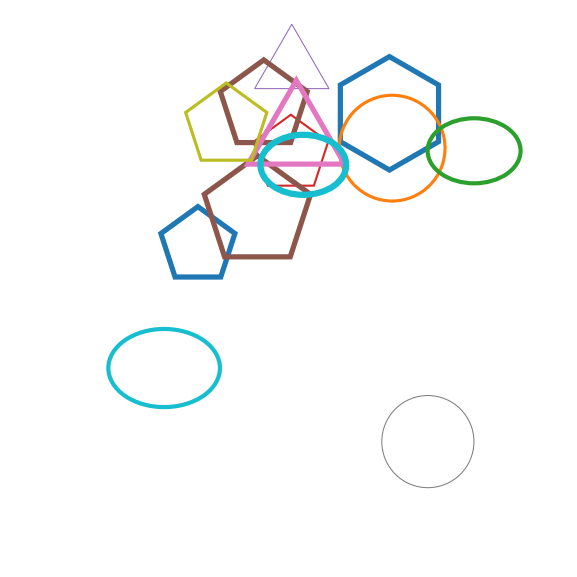[{"shape": "hexagon", "thickness": 2.5, "radius": 0.49, "center": [0.674, 0.803]}, {"shape": "pentagon", "thickness": 2.5, "radius": 0.34, "center": [0.343, 0.574]}, {"shape": "circle", "thickness": 1.5, "radius": 0.46, "center": [0.679, 0.743]}, {"shape": "oval", "thickness": 2, "radius": 0.4, "center": [0.821, 0.738]}, {"shape": "pentagon", "thickness": 1, "radius": 0.34, "center": [0.504, 0.733]}, {"shape": "triangle", "thickness": 0.5, "radius": 0.37, "center": [0.505, 0.883]}, {"shape": "pentagon", "thickness": 2.5, "radius": 0.48, "center": [0.446, 0.633]}, {"shape": "pentagon", "thickness": 2.5, "radius": 0.4, "center": [0.457, 0.816]}, {"shape": "triangle", "thickness": 2.5, "radius": 0.48, "center": [0.513, 0.763]}, {"shape": "circle", "thickness": 0.5, "radius": 0.4, "center": [0.741, 0.234]}, {"shape": "pentagon", "thickness": 1.5, "radius": 0.37, "center": [0.392, 0.782]}, {"shape": "oval", "thickness": 2, "radius": 0.48, "center": [0.284, 0.362]}, {"shape": "oval", "thickness": 3, "radius": 0.37, "center": [0.525, 0.714]}]